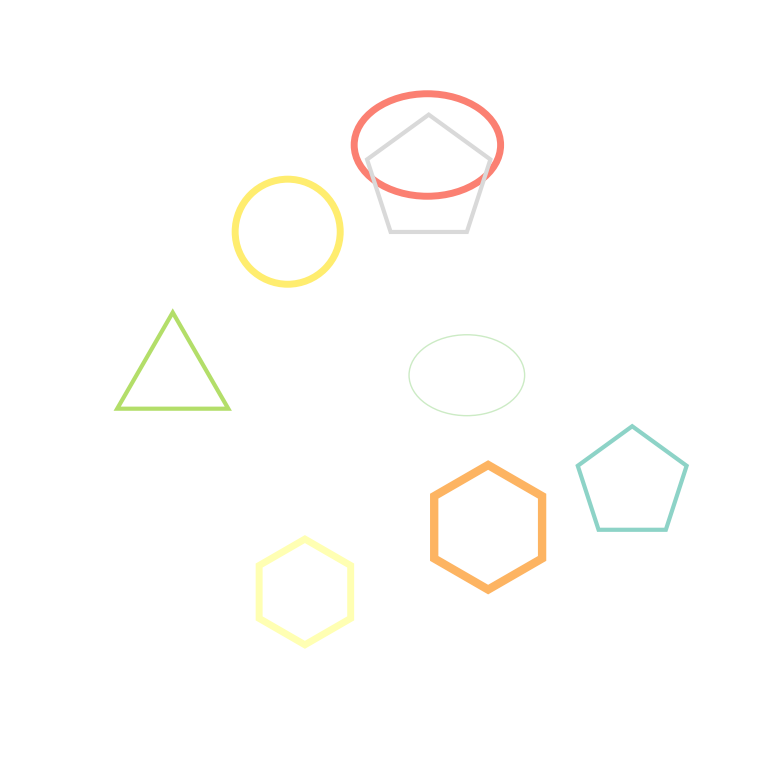[{"shape": "pentagon", "thickness": 1.5, "radius": 0.37, "center": [0.821, 0.372]}, {"shape": "hexagon", "thickness": 2.5, "radius": 0.34, "center": [0.396, 0.231]}, {"shape": "oval", "thickness": 2.5, "radius": 0.48, "center": [0.555, 0.812]}, {"shape": "hexagon", "thickness": 3, "radius": 0.4, "center": [0.634, 0.315]}, {"shape": "triangle", "thickness": 1.5, "radius": 0.42, "center": [0.224, 0.511]}, {"shape": "pentagon", "thickness": 1.5, "radius": 0.42, "center": [0.557, 0.767]}, {"shape": "oval", "thickness": 0.5, "radius": 0.38, "center": [0.606, 0.513]}, {"shape": "circle", "thickness": 2.5, "radius": 0.34, "center": [0.374, 0.699]}]